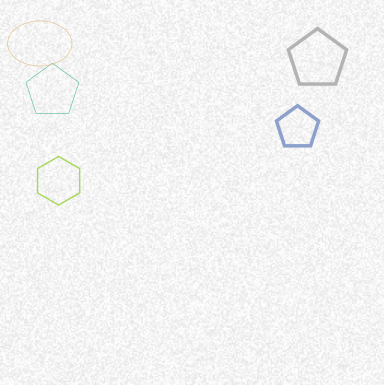[{"shape": "pentagon", "thickness": 0.5, "radius": 0.36, "center": [0.136, 0.764]}, {"shape": "pentagon", "thickness": 2.5, "radius": 0.29, "center": [0.773, 0.668]}, {"shape": "hexagon", "thickness": 1, "radius": 0.32, "center": [0.152, 0.531]}, {"shape": "oval", "thickness": 0.5, "radius": 0.42, "center": [0.103, 0.887]}, {"shape": "pentagon", "thickness": 2.5, "radius": 0.4, "center": [0.825, 0.846]}]